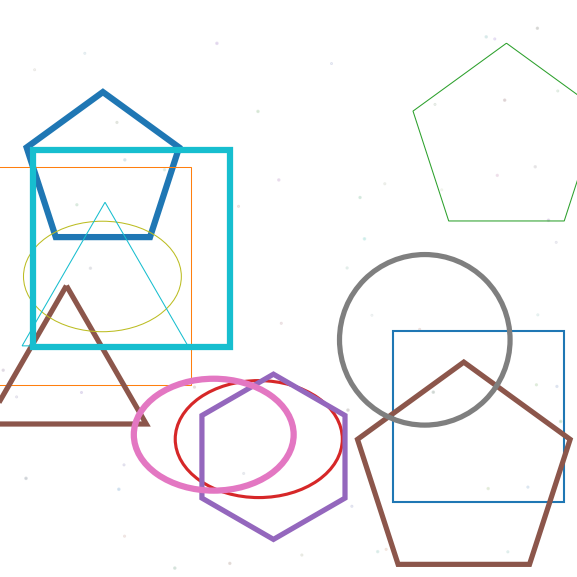[{"shape": "pentagon", "thickness": 3, "radius": 0.69, "center": [0.178, 0.701]}, {"shape": "square", "thickness": 1, "radius": 0.74, "center": [0.829, 0.278]}, {"shape": "square", "thickness": 0.5, "radius": 0.94, "center": [0.143, 0.521]}, {"shape": "pentagon", "thickness": 0.5, "radius": 0.85, "center": [0.877, 0.754]}, {"shape": "oval", "thickness": 1.5, "radius": 0.72, "center": [0.448, 0.239]}, {"shape": "hexagon", "thickness": 2.5, "radius": 0.72, "center": [0.474, 0.208]}, {"shape": "triangle", "thickness": 2.5, "radius": 0.8, "center": [0.115, 0.345]}, {"shape": "pentagon", "thickness": 2.5, "radius": 0.97, "center": [0.803, 0.179]}, {"shape": "oval", "thickness": 3, "radius": 0.69, "center": [0.37, 0.246]}, {"shape": "circle", "thickness": 2.5, "radius": 0.74, "center": [0.736, 0.411]}, {"shape": "oval", "thickness": 0.5, "radius": 0.68, "center": [0.177, 0.52]}, {"shape": "square", "thickness": 3, "radius": 0.85, "center": [0.227, 0.57]}, {"shape": "triangle", "thickness": 0.5, "radius": 0.83, "center": [0.182, 0.483]}]